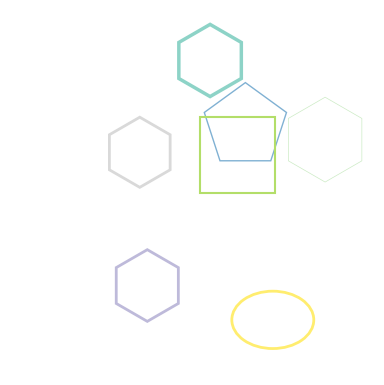[{"shape": "hexagon", "thickness": 2.5, "radius": 0.47, "center": [0.546, 0.843]}, {"shape": "hexagon", "thickness": 2, "radius": 0.47, "center": [0.383, 0.258]}, {"shape": "pentagon", "thickness": 1, "radius": 0.56, "center": [0.637, 0.673]}, {"shape": "square", "thickness": 1.5, "radius": 0.49, "center": [0.617, 0.597]}, {"shape": "hexagon", "thickness": 2, "radius": 0.46, "center": [0.363, 0.604]}, {"shape": "hexagon", "thickness": 0.5, "radius": 0.55, "center": [0.844, 0.637]}, {"shape": "oval", "thickness": 2, "radius": 0.53, "center": [0.709, 0.169]}]